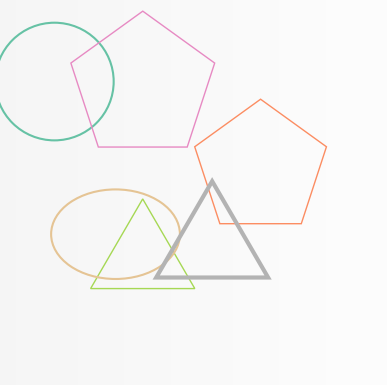[{"shape": "circle", "thickness": 1.5, "radius": 0.76, "center": [0.141, 0.788]}, {"shape": "pentagon", "thickness": 1, "radius": 0.89, "center": [0.672, 0.564]}, {"shape": "pentagon", "thickness": 1, "radius": 0.98, "center": [0.368, 0.776]}, {"shape": "triangle", "thickness": 1, "radius": 0.78, "center": [0.368, 0.328]}, {"shape": "oval", "thickness": 1.5, "radius": 0.83, "center": [0.298, 0.392]}, {"shape": "triangle", "thickness": 3, "radius": 0.83, "center": [0.547, 0.363]}]